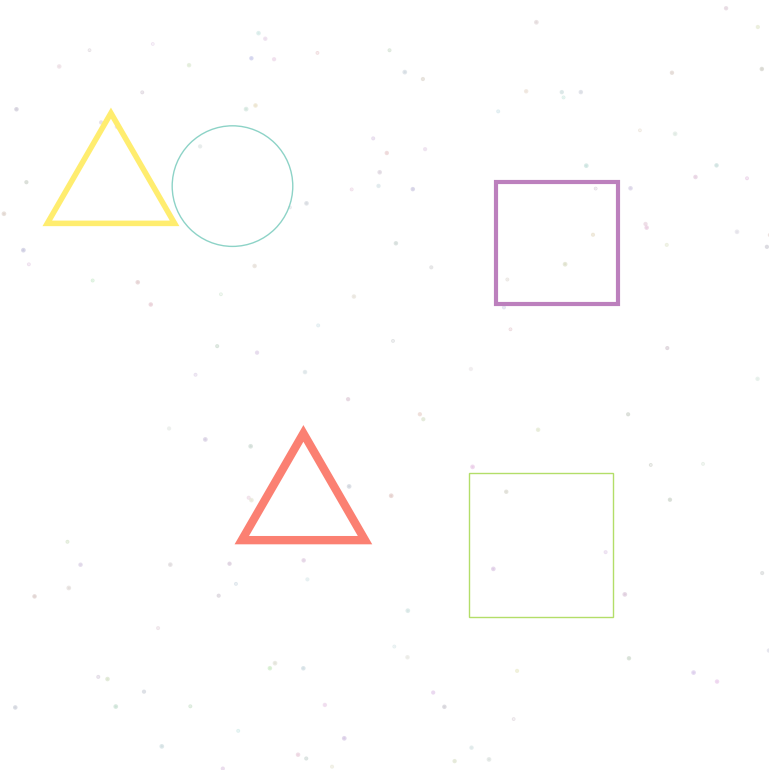[{"shape": "circle", "thickness": 0.5, "radius": 0.39, "center": [0.302, 0.758]}, {"shape": "triangle", "thickness": 3, "radius": 0.46, "center": [0.394, 0.345]}, {"shape": "square", "thickness": 0.5, "radius": 0.47, "center": [0.703, 0.293]}, {"shape": "square", "thickness": 1.5, "radius": 0.4, "center": [0.723, 0.684]}, {"shape": "triangle", "thickness": 2, "radius": 0.48, "center": [0.144, 0.758]}]